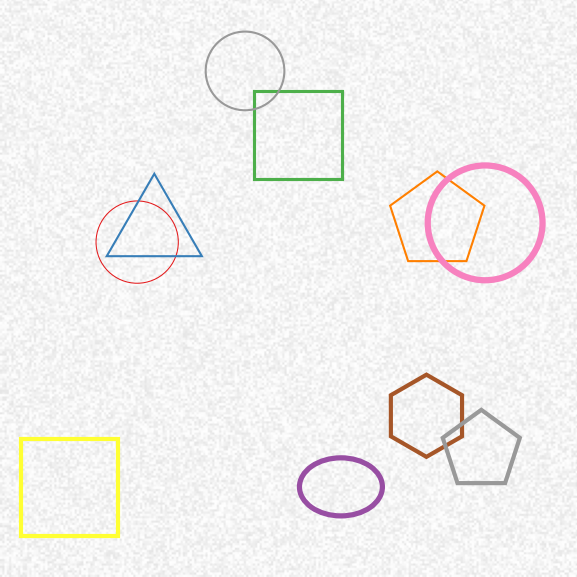[{"shape": "circle", "thickness": 0.5, "radius": 0.36, "center": [0.238, 0.58]}, {"shape": "triangle", "thickness": 1, "radius": 0.48, "center": [0.267, 0.603]}, {"shape": "square", "thickness": 1.5, "radius": 0.38, "center": [0.516, 0.766]}, {"shape": "oval", "thickness": 2.5, "radius": 0.36, "center": [0.59, 0.156]}, {"shape": "pentagon", "thickness": 1, "radius": 0.43, "center": [0.757, 0.616]}, {"shape": "square", "thickness": 2, "radius": 0.42, "center": [0.12, 0.155]}, {"shape": "hexagon", "thickness": 2, "radius": 0.36, "center": [0.738, 0.279]}, {"shape": "circle", "thickness": 3, "radius": 0.5, "center": [0.84, 0.613]}, {"shape": "circle", "thickness": 1, "radius": 0.34, "center": [0.424, 0.876]}, {"shape": "pentagon", "thickness": 2, "radius": 0.35, "center": [0.833, 0.219]}]